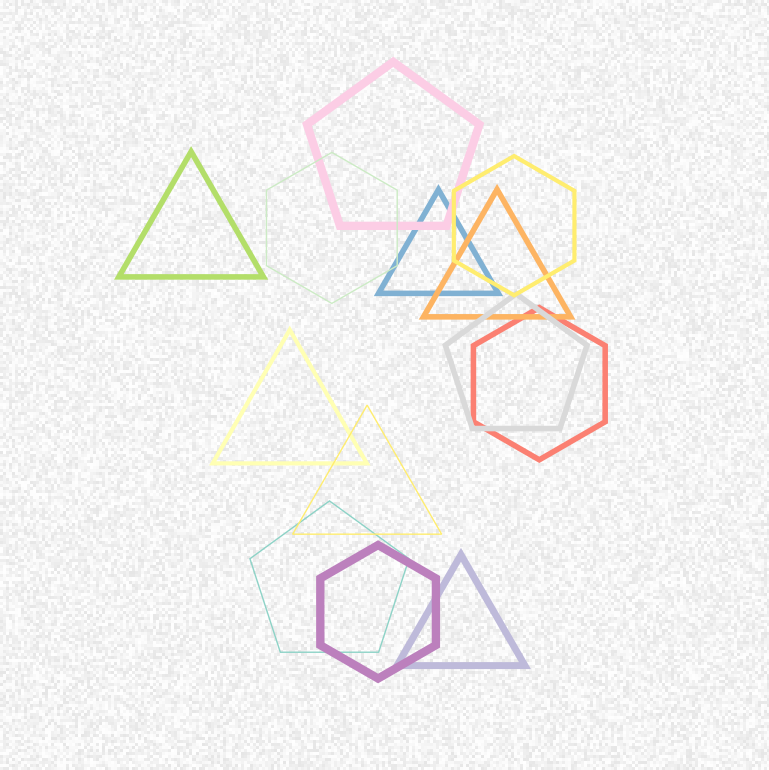[{"shape": "pentagon", "thickness": 0.5, "radius": 0.54, "center": [0.428, 0.241]}, {"shape": "triangle", "thickness": 1.5, "radius": 0.58, "center": [0.376, 0.456]}, {"shape": "triangle", "thickness": 2.5, "radius": 0.48, "center": [0.599, 0.184]}, {"shape": "hexagon", "thickness": 2, "radius": 0.49, "center": [0.7, 0.502]}, {"shape": "triangle", "thickness": 2, "radius": 0.45, "center": [0.569, 0.664]}, {"shape": "triangle", "thickness": 2, "radius": 0.55, "center": [0.646, 0.644]}, {"shape": "triangle", "thickness": 2, "radius": 0.54, "center": [0.248, 0.695]}, {"shape": "pentagon", "thickness": 3, "radius": 0.59, "center": [0.511, 0.802]}, {"shape": "pentagon", "thickness": 2, "radius": 0.48, "center": [0.67, 0.522]}, {"shape": "hexagon", "thickness": 3, "radius": 0.43, "center": [0.491, 0.205]}, {"shape": "hexagon", "thickness": 0.5, "radius": 0.49, "center": [0.431, 0.704]}, {"shape": "hexagon", "thickness": 1.5, "radius": 0.45, "center": [0.668, 0.707]}, {"shape": "triangle", "thickness": 0.5, "radius": 0.56, "center": [0.477, 0.362]}]